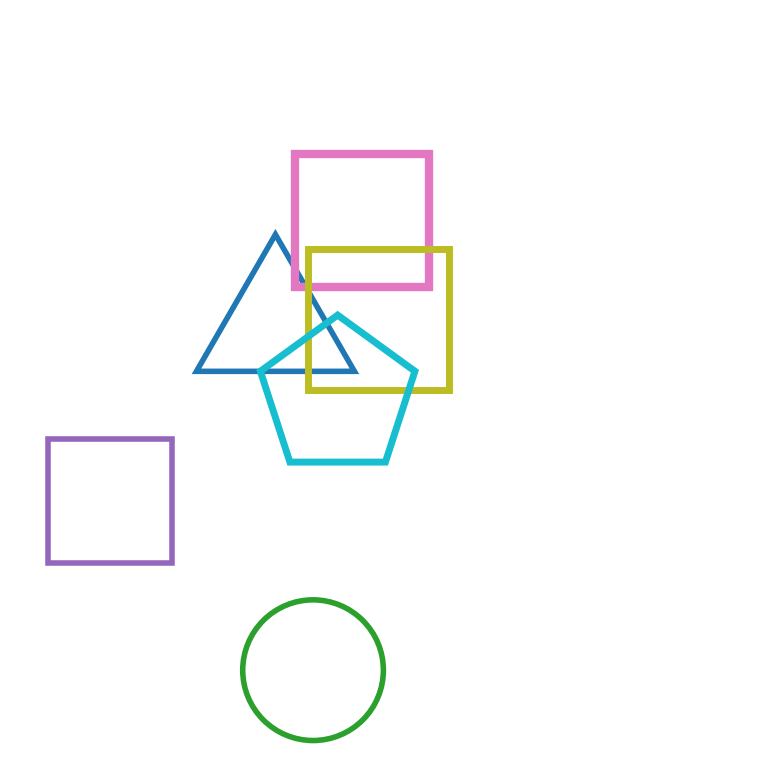[{"shape": "triangle", "thickness": 2, "radius": 0.59, "center": [0.358, 0.577]}, {"shape": "circle", "thickness": 2, "radius": 0.46, "center": [0.407, 0.13]}, {"shape": "square", "thickness": 2, "radius": 0.4, "center": [0.143, 0.349]}, {"shape": "square", "thickness": 3, "radius": 0.43, "center": [0.47, 0.714]}, {"shape": "square", "thickness": 2.5, "radius": 0.46, "center": [0.491, 0.585]}, {"shape": "pentagon", "thickness": 2.5, "radius": 0.53, "center": [0.439, 0.485]}]